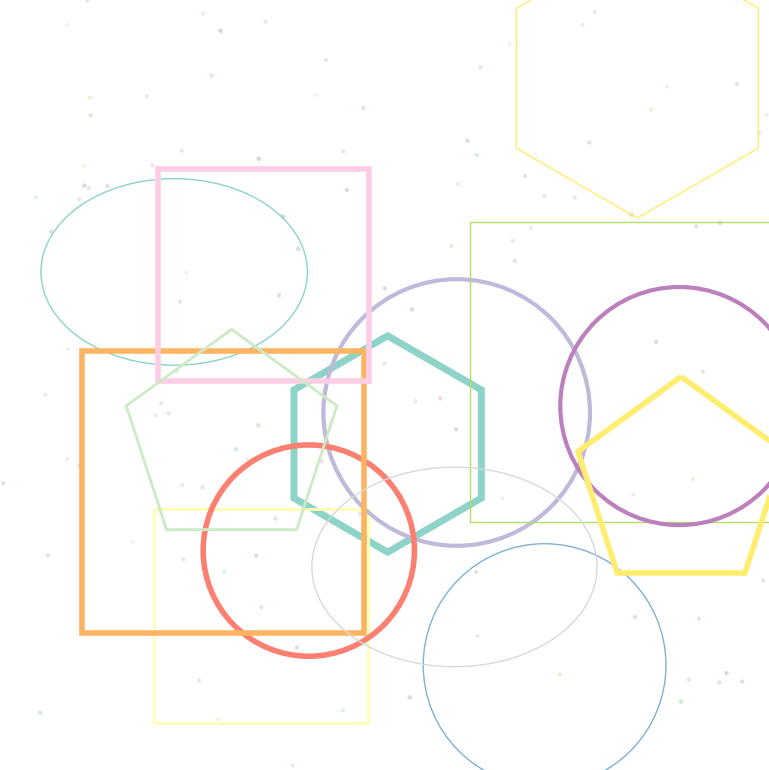[{"shape": "oval", "thickness": 0.5, "radius": 0.87, "center": [0.226, 0.647]}, {"shape": "hexagon", "thickness": 2.5, "radius": 0.7, "center": [0.503, 0.423]}, {"shape": "square", "thickness": 1, "radius": 0.7, "center": [0.339, 0.2]}, {"shape": "circle", "thickness": 1.5, "radius": 0.87, "center": [0.593, 0.464]}, {"shape": "circle", "thickness": 2, "radius": 0.69, "center": [0.401, 0.285]}, {"shape": "circle", "thickness": 0.5, "radius": 0.79, "center": [0.707, 0.136]}, {"shape": "square", "thickness": 2, "radius": 0.91, "center": [0.29, 0.361]}, {"shape": "square", "thickness": 0.5, "radius": 0.97, "center": [0.805, 0.517]}, {"shape": "square", "thickness": 2, "radius": 0.69, "center": [0.342, 0.643]}, {"shape": "oval", "thickness": 0.5, "radius": 0.93, "center": [0.59, 0.264]}, {"shape": "circle", "thickness": 1.5, "radius": 0.77, "center": [0.882, 0.473]}, {"shape": "pentagon", "thickness": 1, "radius": 0.72, "center": [0.301, 0.429]}, {"shape": "hexagon", "thickness": 0.5, "radius": 0.91, "center": [0.828, 0.898]}, {"shape": "pentagon", "thickness": 2, "radius": 0.7, "center": [0.885, 0.37]}]